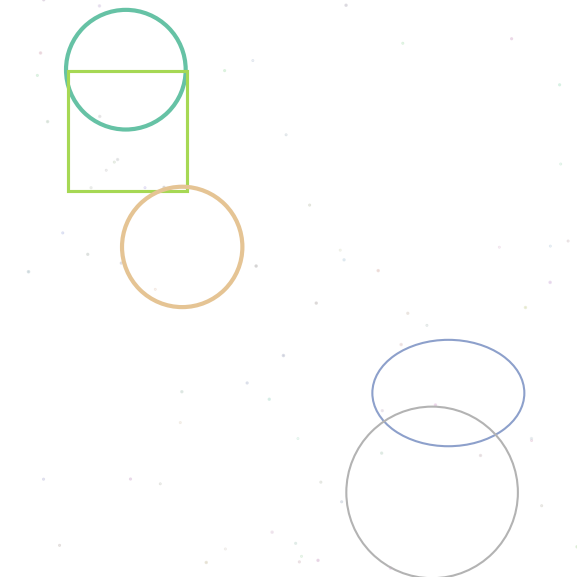[{"shape": "circle", "thickness": 2, "radius": 0.52, "center": [0.218, 0.878]}, {"shape": "oval", "thickness": 1, "radius": 0.66, "center": [0.776, 0.319]}, {"shape": "square", "thickness": 1.5, "radius": 0.52, "center": [0.221, 0.772]}, {"shape": "circle", "thickness": 2, "radius": 0.52, "center": [0.316, 0.572]}, {"shape": "circle", "thickness": 1, "radius": 0.74, "center": [0.748, 0.146]}]